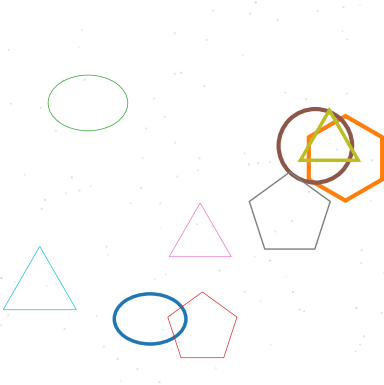[{"shape": "oval", "thickness": 2.5, "radius": 0.47, "center": [0.39, 0.172]}, {"shape": "hexagon", "thickness": 3, "radius": 0.55, "center": [0.897, 0.589]}, {"shape": "oval", "thickness": 0.5, "radius": 0.52, "center": [0.228, 0.733]}, {"shape": "pentagon", "thickness": 0.5, "radius": 0.47, "center": [0.526, 0.147]}, {"shape": "circle", "thickness": 3, "radius": 0.48, "center": [0.819, 0.621]}, {"shape": "triangle", "thickness": 0.5, "radius": 0.47, "center": [0.52, 0.38]}, {"shape": "pentagon", "thickness": 1, "radius": 0.55, "center": [0.753, 0.442]}, {"shape": "triangle", "thickness": 2.5, "radius": 0.43, "center": [0.855, 0.627]}, {"shape": "triangle", "thickness": 0.5, "radius": 0.55, "center": [0.103, 0.25]}]